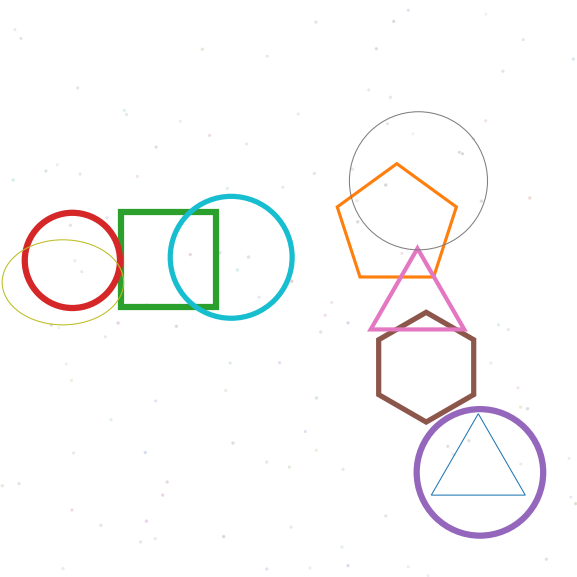[{"shape": "triangle", "thickness": 0.5, "radius": 0.47, "center": [0.828, 0.189]}, {"shape": "pentagon", "thickness": 1.5, "radius": 0.54, "center": [0.687, 0.607]}, {"shape": "square", "thickness": 3, "radius": 0.41, "center": [0.291, 0.549]}, {"shape": "circle", "thickness": 3, "radius": 0.41, "center": [0.125, 0.548]}, {"shape": "circle", "thickness": 3, "radius": 0.55, "center": [0.831, 0.181]}, {"shape": "hexagon", "thickness": 2.5, "radius": 0.48, "center": [0.738, 0.363]}, {"shape": "triangle", "thickness": 2, "radius": 0.47, "center": [0.723, 0.475]}, {"shape": "circle", "thickness": 0.5, "radius": 0.6, "center": [0.725, 0.686]}, {"shape": "oval", "thickness": 0.5, "radius": 0.53, "center": [0.109, 0.51]}, {"shape": "circle", "thickness": 2.5, "radius": 0.53, "center": [0.4, 0.554]}]